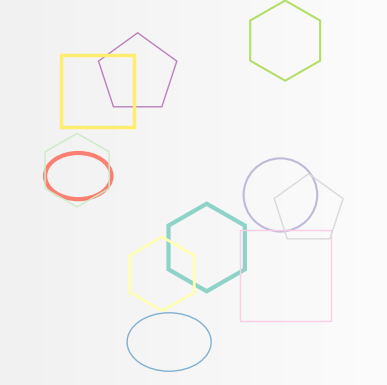[{"shape": "hexagon", "thickness": 3, "radius": 0.57, "center": [0.533, 0.357]}, {"shape": "hexagon", "thickness": 2, "radius": 0.48, "center": [0.418, 0.289]}, {"shape": "circle", "thickness": 1.5, "radius": 0.47, "center": [0.724, 0.494]}, {"shape": "oval", "thickness": 3, "radius": 0.43, "center": [0.202, 0.543]}, {"shape": "oval", "thickness": 1, "radius": 0.54, "center": [0.436, 0.112]}, {"shape": "hexagon", "thickness": 1.5, "radius": 0.52, "center": [0.736, 0.895]}, {"shape": "square", "thickness": 1, "radius": 0.59, "center": [0.737, 0.284]}, {"shape": "pentagon", "thickness": 1, "radius": 0.47, "center": [0.796, 0.455]}, {"shape": "pentagon", "thickness": 1, "radius": 0.53, "center": [0.355, 0.808]}, {"shape": "hexagon", "thickness": 1, "radius": 0.48, "center": [0.199, 0.558]}, {"shape": "square", "thickness": 2.5, "radius": 0.47, "center": [0.251, 0.764]}]